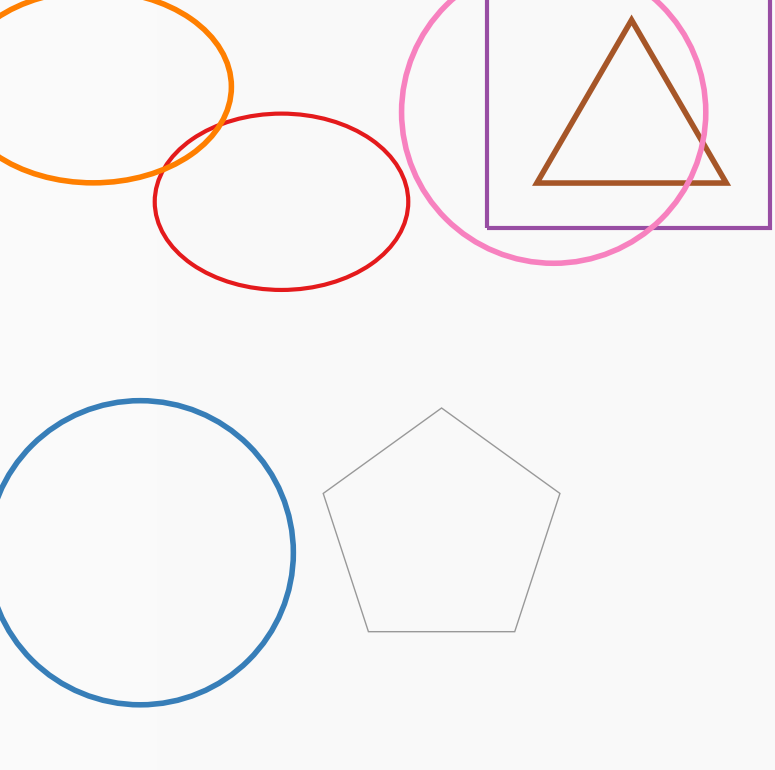[{"shape": "oval", "thickness": 1.5, "radius": 0.82, "center": [0.363, 0.738]}, {"shape": "circle", "thickness": 2, "radius": 0.99, "center": [0.181, 0.282]}, {"shape": "square", "thickness": 1.5, "radius": 0.91, "center": [0.811, 0.886]}, {"shape": "oval", "thickness": 2, "radius": 0.89, "center": [0.12, 0.887]}, {"shape": "triangle", "thickness": 2, "radius": 0.71, "center": [0.815, 0.833]}, {"shape": "circle", "thickness": 2, "radius": 0.98, "center": [0.714, 0.854]}, {"shape": "pentagon", "thickness": 0.5, "radius": 0.8, "center": [0.57, 0.31]}]